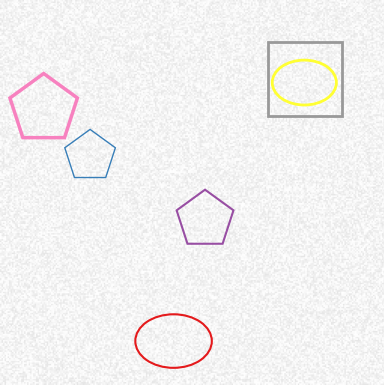[{"shape": "oval", "thickness": 1.5, "radius": 0.5, "center": [0.451, 0.114]}, {"shape": "pentagon", "thickness": 1, "radius": 0.35, "center": [0.234, 0.595]}, {"shape": "pentagon", "thickness": 1.5, "radius": 0.39, "center": [0.533, 0.43]}, {"shape": "oval", "thickness": 2, "radius": 0.42, "center": [0.79, 0.786]}, {"shape": "pentagon", "thickness": 2.5, "radius": 0.46, "center": [0.113, 0.717]}, {"shape": "square", "thickness": 2, "radius": 0.48, "center": [0.793, 0.794]}]